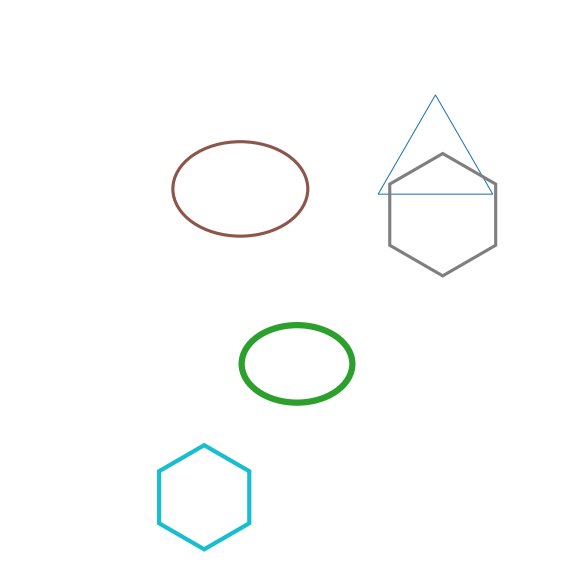[{"shape": "triangle", "thickness": 0.5, "radius": 0.57, "center": [0.754, 0.72]}, {"shape": "oval", "thickness": 3, "radius": 0.48, "center": [0.514, 0.369]}, {"shape": "oval", "thickness": 1.5, "radius": 0.58, "center": [0.416, 0.672]}, {"shape": "hexagon", "thickness": 1.5, "radius": 0.53, "center": [0.767, 0.627]}, {"shape": "hexagon", "thickness": 2, "radius": 0.45, "center": [0.354, 0.138]}]